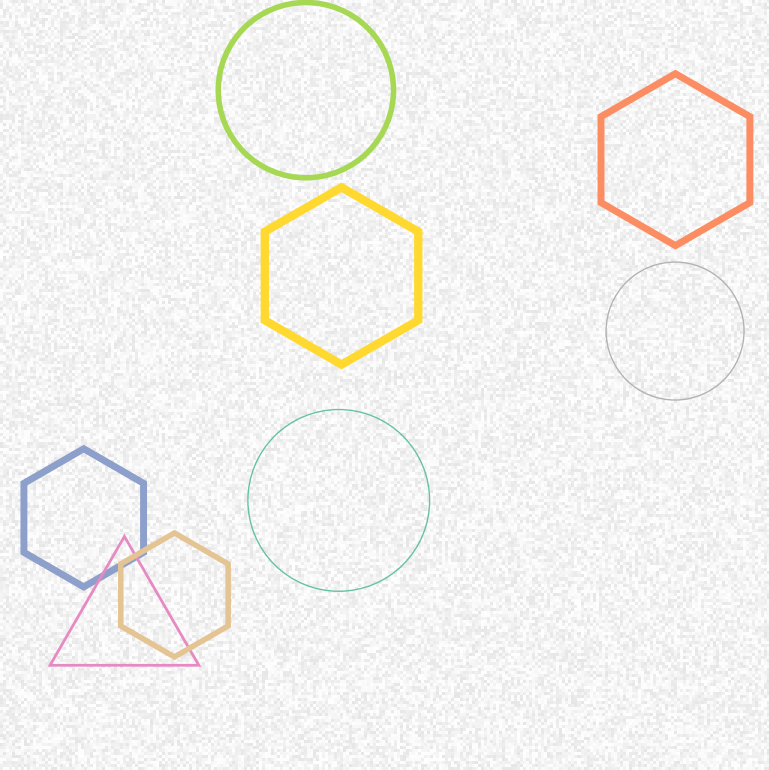[{"shape": "circle", "thickness": 0.5, "radius": 0.59, "center": [0.44, 0.35]}, {"shape": "hexagon", "thickness": 2.5, "radius": 0.56, "center": [0.877, 0.793]}, {"shape": "hexagon", "thickness": 2.5, "radius": 0.45, "center": [0.109, 0.327]}, {"shape": "triangle", "thickness": 1, "radius": 0.56, "center": [0.162, 0.192]}, {"shape": "circle", "thickness": 2, "radius": 0.57, "center": [0.397, 0.883]}, {"shape": "hexagon", "thickness": 3, "radius": 0.58, "center": [0.444, 0.642]}, {"shape": "hexagon", "thickness": 2, "radius": 0.4, "center": [0.227, 0.227]}, {"shape": "circle", "thickness": 0.5, "radius": 0.45, "center": [0.877, 0.57]}]